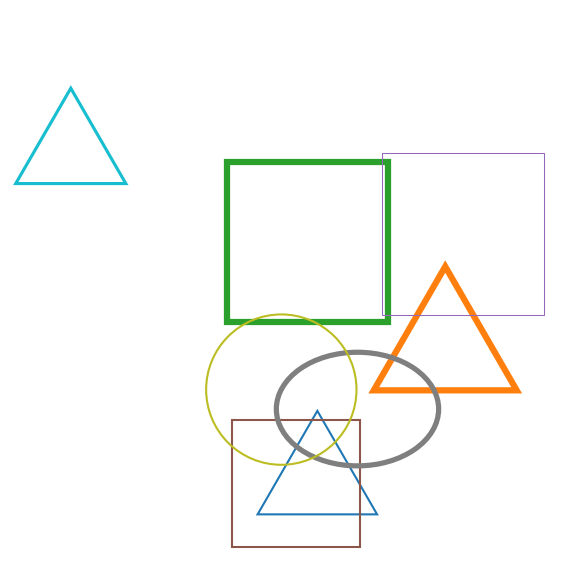[{"shape": "triangle", "thickness": 1, "radius": 0.6, "center": [0.55, 0.168]}, {"shape": "triangle", "thickness": 3, "radius": 0.71, "center": [0.771, 0.395]}, {"shape": "square", "thickness": 3, "radius": 0.69, "center": [0.532, 0.581]}, {"shape": "square", "thickness": 0.5, "radius": 0.7, "center": [0.801, 0.594]}, {"shape": "square", "thickness": 1, "radius": 0.55, "center": [0.512, 0.162]}, {"shape": "oval", "thickness": 2.5, "radius": 0.7, "center": [0.619, 0.291]}, {"shape": "circle", "thickness": 1, "radius": 0.65, "center": [0.487, 0.324]}, {"shape": "triangle", "thickness": 1.5, "radius": 0.55, "center": [0.123, 0.736]}]